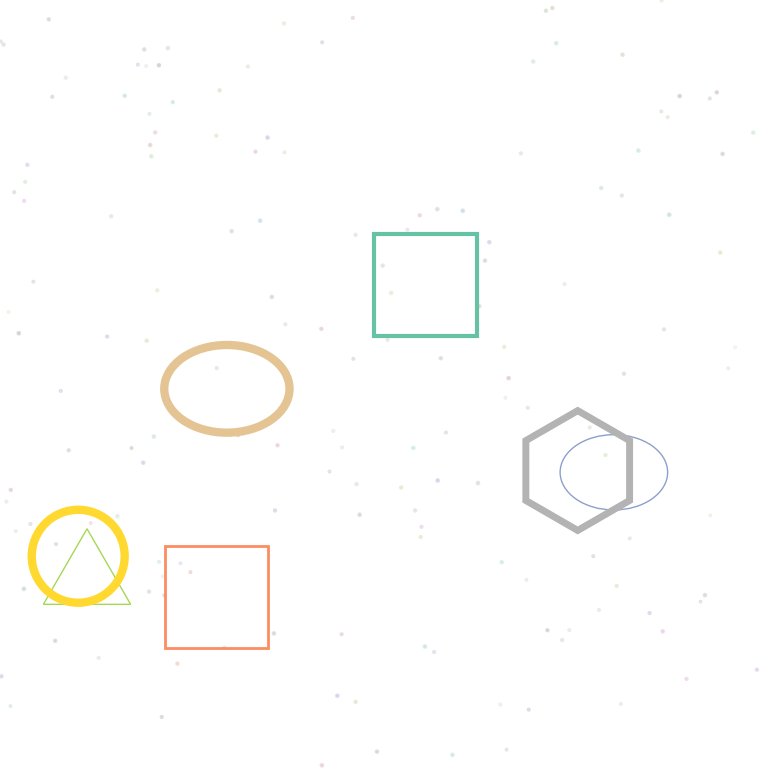[{"shape": "square", "thickness": 1.5, "radius": 0.33, "center": [0.552, 0.63]}, {"shape": "square", "thickness": 1, "radius": 0.33, "center": [0.281, 0.225]}, {"shape": "oval", "thickness": 0.5, "radius": 0.35, "center": [0.797, 0.387]}, {"shape": "triangle", "thickness": 0.5, "radius": 0.33, "center": [0.113, 0.248]}, {"shape": "circle", "thickness": 3, "radius": 0.3, "center": [0.102, 0.278]}, {"shape": "oval", "thickness": 3, "radius": 0.41, "center": [0.295, 0.495]}, {"shape": "hexagon", "thickness": 2.5, "radius": 0.39, "center": [0.75, 0.389]}]